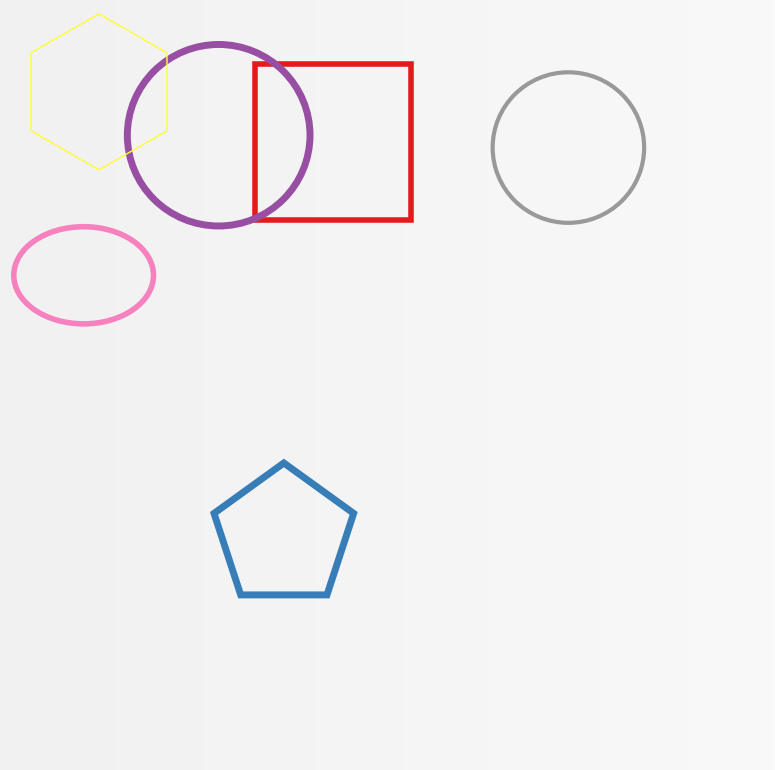[{"shape": "square", "thickness": 2, "radius": 0.51, "center": [0.43, 0.816]}, {"shape": "pentagon", "thickness": 2.5, "radius": 0.47, "center": [0.366, 0.304]}, {"shape": "circle", "thickness": 2.5, "radius": 0.59, "center": [0.282, 0.824]}, {"shape": "hexagon", "thickness": 0.5, "radius": 0.51, "center": [0.128, 0.881]}, {"shape": "oval", "thickness": 2, "radius": 0.45, "center": [0.108, 0.642]}, {"shape": "circle", "thickness": 1.5, "radius": 0.49, "center": [0.733, 0.808]}]